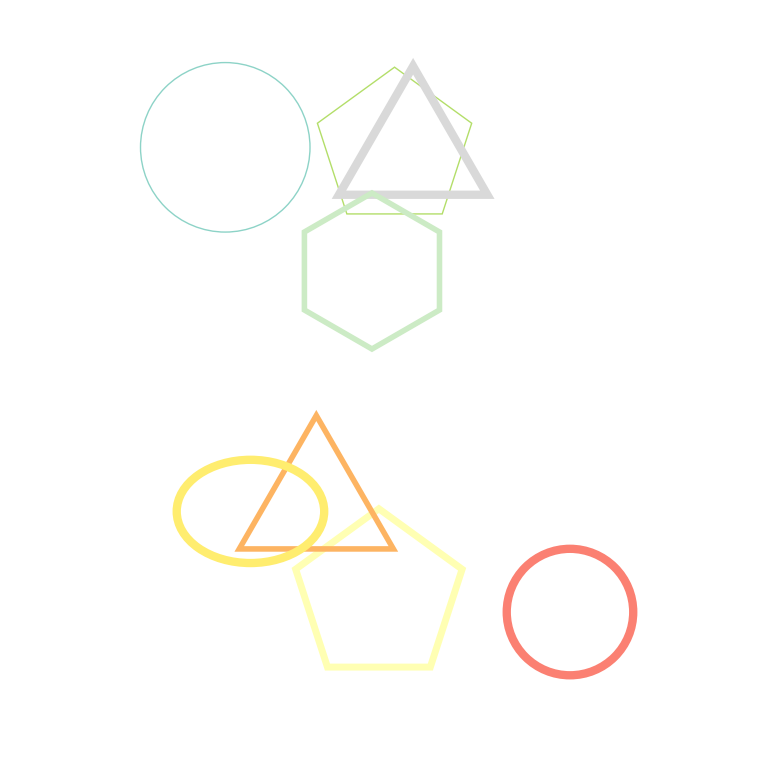[{"shape": "circle", "thickness": 0.5, "radius": 0.55, "center": [0.293, 0.809]}, {"shape": "pentagon", "thickness": 2.5, "radius": 0.57, "center": [0.492, 0.226]}, {"shape": "circle", "thickness": 3, "radius": 0.41, "center": [0.74, 0.205]}, {"shape": "triangle", "thickness": 2, "radius": 0.58, "center": [0.411, 0.345]}, {"shape": "pentagon", "thickness": 0.5, "radius": 0.53, "center": [0.512, 0.807]}, {"shape": "triangle", "thickness": 3, "radius": 0.56, "center": [0.537, 0.803]}, {"shape": "hexagon", "thickness": 2, "radius": 0.51, "center": [0.483, 0.648]}, {"shape": "oval", "thickness": 3, "radius": 0.48, "center": [0.325, 0.336]}]